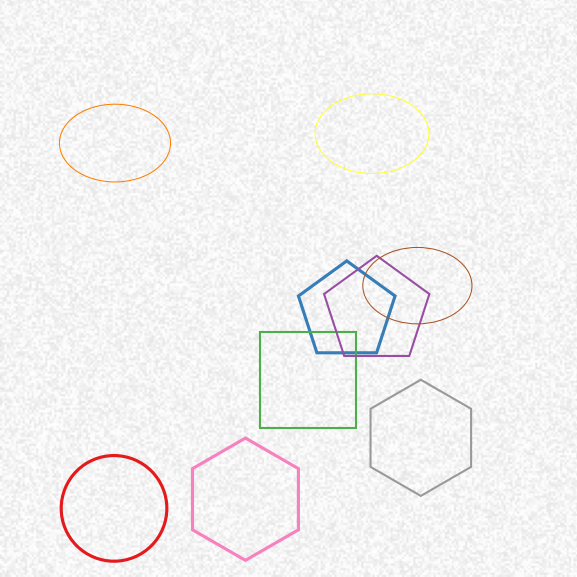[{"shape": "circle", "thickness": 1.5, "radius": 0.46, "center": [0.197, 0.119]}, {"shape": "pentagon", "thickness": 1.5, "radius": 0.44, "center": [0.6, 0.459]}, {"shape": "square", "thickness": 1, "radius": 0.41, "center": [0.533, 0.342]}, {"shape": "pentagon", "thickness": 1, "radius": 0.48, "center": [0.652, 0.46]}, {"shape": "oval", "thickness": 0.5, "radius": 0.48, "center": [0.199, 0.751]}, {"shape": "oval", "thickness": 0.5, "radius": 0.49, "center": [0.644, 0.768]}, {"shape": "oval", "thickness": 0.5, "radius": 0.47, "center": [0.723, 0.505]}, {"shape": "hexagon", "thickness": 1.5, "radius": 0.53, "center": [0.425, 0.135]}, {"shape": "hexagon", "thickness": 1, "radius": 0.5, "center": [0.729, 0.241]}]